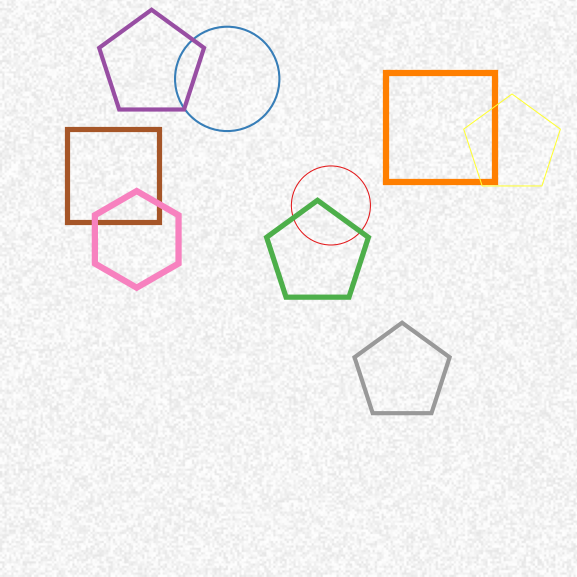[{"shape": "circle", "thickness": 0.5, "radius": 0.34, "center": [0.573, 0.643]}, {"shape": "circle", "thickness": 1, "radius": 0.45, "center": [0.393, 0.863]}, {"shape": "pentagon", "thickness": 2.5, "radius": 0.46, "center": [0.55, 0.56]}, {"shape": "pentagon", "thickness": 2, "radius": 0.48, "center": [0.262, 0.887]}, {"shape": "square", "thickness": 3, "radius": 0.47, "center": [0.763, 0.778]}, {"shape": "pentagon", "thickness": 0.5, "radius": 0.44, "center": [0.887, 0.748]}, {"shape": "square", "thickness": 2.5, "radius": 0.4, "center": [0.196, 0.695]}, {"shape": "hexagon", "thickness": 3, "radius": 0.42, "center": [0.237, 0.585]}, {"shape": "pentagon", "thickness": 2, "radius": 0.43, "center": [0.696, 0.354]}]